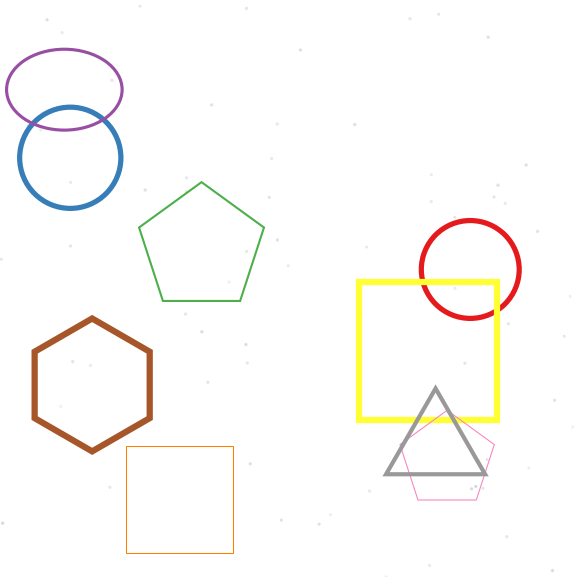[{"shape": "circle", "thickness": 2.5, "radius": 0.42, "center": [0.814, 0.533]}, {"shape": "circle", "thickness": 2.5, "radius": 0.44, "center": [0.122, 0.726]}, {"shape": "pentagon", "thickness": 1, "radius": 0.57, "center": [0.349, 0.57]}, {"shape": "oval", "thickness": 1.5, "radius": 0.5, "center": [0.111, 0.844]}, {"shape": "square", "thickness": 0.5, "radius": 0.46, "center": [0.311, 0.135]}, {"shape": "square", "thickness": 3, "radius": 0.6, "center": [0.742, 0.392]}, {"shape": "hexagon", "thickness": 3, "radius": 0.58, "center": [0.16, 0.333]}, {"shape": "pentagon", "thickness": 0.5, "radius": 0.43, "center": [0.774, 0.203]}, {"shape": "triangle", "thickness": 2, "radius": 0.5, "center": [0.754, 0.227]}]